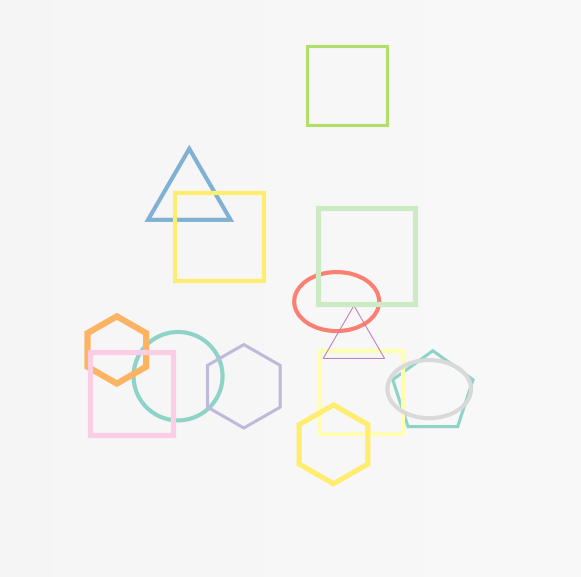[{"shape": "pentagon", "thickness": 1.5, "radius": 0.36, "center": [0.745, 0.319]}, {"shape": "circle", "thickness": 2, "radius": 0.38, "center": [0.306, 0.348]}, {"shape": "square", "thickness": 2, "radius": 0.36, "center": [0.622, 0.32]}, {"shape": "hexagon", "thickness": 1.5, "radius": 0.36, "center": [0.42, 0.33]}, {"shape": "oval", "thickness": 2, "radius": 0.37, "center": [0.579, 0.477]}, {"shape": "triangle", "thickness": 2, "radius": 0.41, "center": [0.326, 0.659]}, {"shape": "hexagon", "thickness": 3, "radius": 0.29, "center": [0.201, 0.393]}, {"shape": "square", "thickness": 1.5, "radius": 0.34, "center": [0.596, 0.851]}, {"shape": "square", "thickness": 2.5, "radius": 0.36, "center": [0.226, 0.318]}, {"shape": "oval", "thickness": 2, "radius": 0.36, "center": [0.738, 0.325]}, {"shape": "triangle", "thickness": 0.5, "radius": 0.3, "center": [0.609, 0.409]}, {"shape": "square", "thickness": 2.5, "radius": 0.42, "center": [0.631, 0.556]}, {"shape": "hexagon", "thickness": 2.5, "radius": 0.34, "center": [0.574, 0.23]}, {"shape": "square", "thickness": 2, "radius": 0.38, "center": [0.377, 0.589]}]